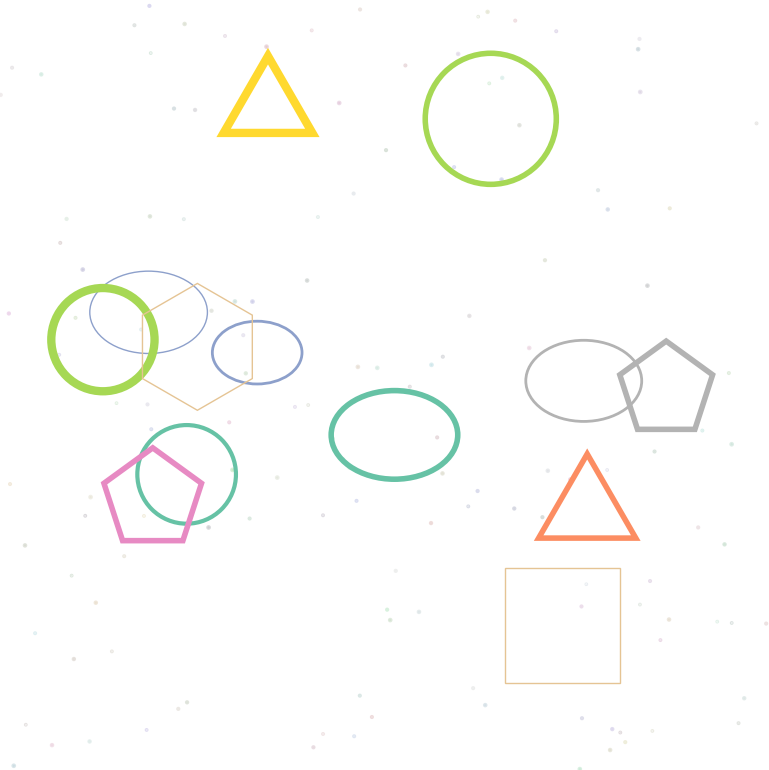[{"shape": "oval", "thickness": 2, "radius": 0.41, "center": [0.512, 0.435]}, {"shape": "circle", "thickness": 1.5, "radius": 0.32, "center": [0.242, 0.384]}, {"shape": "triangle", "thickness": 2, "radius": 0.36, "center": [0.763, 0.338]}, {"shape": "oval", "thickness": 0.5, "radius": 0.38, "center": [0.193, 0.594]}, {"shape": "oval", "thickness": 1, "radius": 0.29, "center": [0.334, 0.542]}, {"shape": "pentagon", "thickness": 2, "radius": 0.33, "center": [0.198, 0.352]}, {"shape": "circle", "thickness": 3, "radius": 0.34, "center": [0.134, 0.559]}, {"shape": "circle", "thickness": 2, "radius": 0.43, "center": [0.637, 0.846]}, {"shape": "triangle", "thickness": 3, "radius": 0.33, "center": [0.348, 0.861]}, {"shape": "hexagon", "thickness": 0.5, "radius": 0.41, "center": [0.256, 0.55]}, {"shape": "square", "thickness": 0.5, "radius": 0.37, "center": [0.73, 0.188]}, {"shape": "pentagon", "thickness": 2, "radius": 0.32, "center": [0.865, 0.494]}, {"shape": "oval", "thickness": 1, "radius": 0.38, "center": [0.758, 0.505]}]